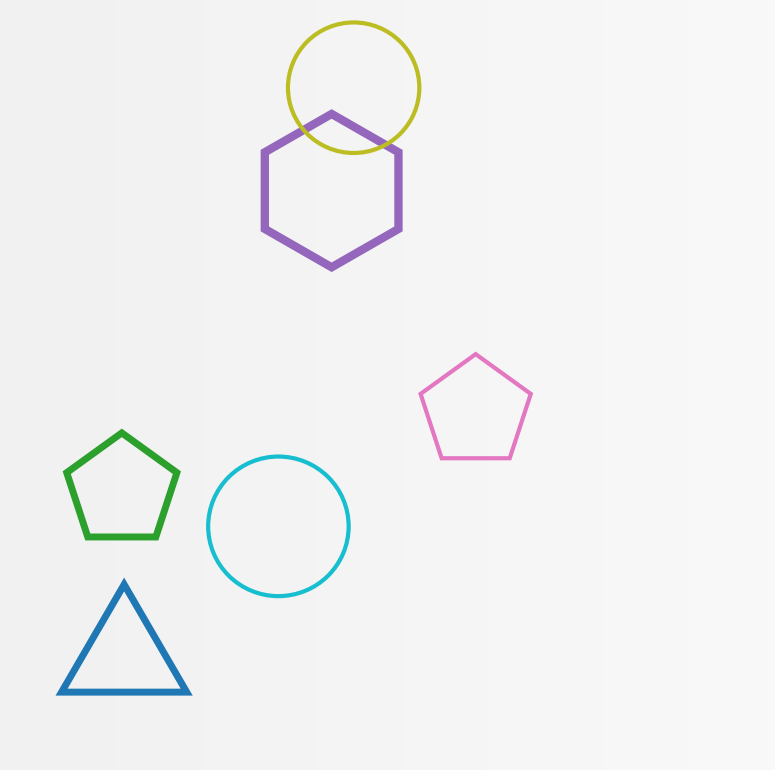[{"shape": "triangle", "thickness": 2.5, "radius": 0.47, "center": [0.16, 0.148]}, {"shape": "pentagon", "thickness": 2.5, "radius": 0.37, "center": [0.157, 0.363]}, {"shape": "hexagon", "thickness": 3, "radius": 0.5, "center": [0.428, 0.752]}, {"shape": "pentagon", "thickness": 1.5, "radius": 0.37, "center": [0.614, 0.465]}, {"shape": "circle", "thickness": 1.5, "radius": 0.42, "center": [0.456, 0.886]}, {"shape": "circle", "thickness": 1.5, "radius": 0.45, "center": [0.359, 0.316]}]